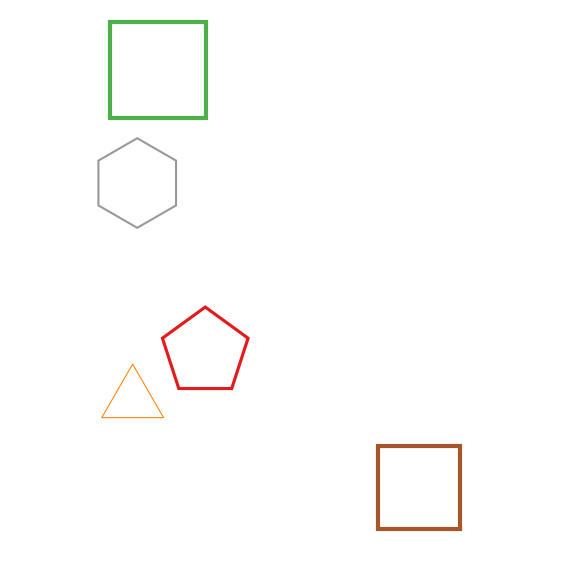[{"shape": "pentagon", "thickness": 1.5, "radius": 0.39, "center": [0.355, 0.389]}, {"shape": "square", "thickness": 2, "radius": 0.42, "center": [0.273, 0.878]}, {"shape": "triangle", "thickness": 0.5, "radius": 0.31, "center": [0.23, 0.307]}, {"shape": "square", "thickness": 2, "radius": 0.36, "center": [0.726, 0.155]}, {"shape": "hexagon", "thickness": 1, "radius": 0.39, "center": [0.238, 0.682]}]